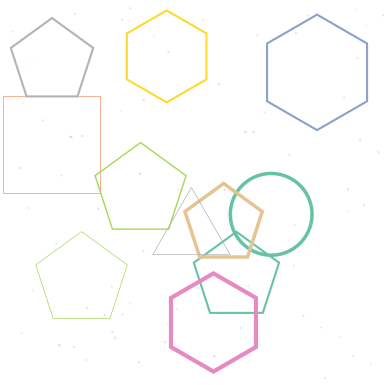[{"shape": "circle", "thickness": 2.5, "radius": 0.53, "center": [0.704, 0.443]}, {"shape": "pentagon", "thickness": 1.5, "radius": 0.58, "center": [0.614, 0.282]}, {"shape": "square", "thickness": 0.5, "radius": 0.63, "center": [0.134, 0.625]}, {"shape": "hexagon", "thickness": 1.5, "radius": 0.75, "center": [0.824, 0.812]}, {"shape": "hexagon", "thickness": 3, "radius": 0.64, "center": [0.554, 0.162]}, {"shape": "pentagon", "thickness": 1, "radius": 0.62, "center": [0.365, 0.505]}, {"shape": "pentagon", "thickness": 0.5, "radius": 0.63, "center": [0.212, 0.273]}, {"shape": "hexagon", "thickness": 1.5, "radius": 0.6, "center": [0.433, 0.853]}, {"shape": "pentagon", "thickness": 2.5, "radius": 0.53, "center": [0.581, 0.418]}, {"shape": "pentagon", "thickness": 1.5, "radius": 0.56, "center": [0.135, 0.841]}, {"shape": "triangle", "thickness": 0.5, "radius": 0.58, "center": [0.497, 0.397]}]